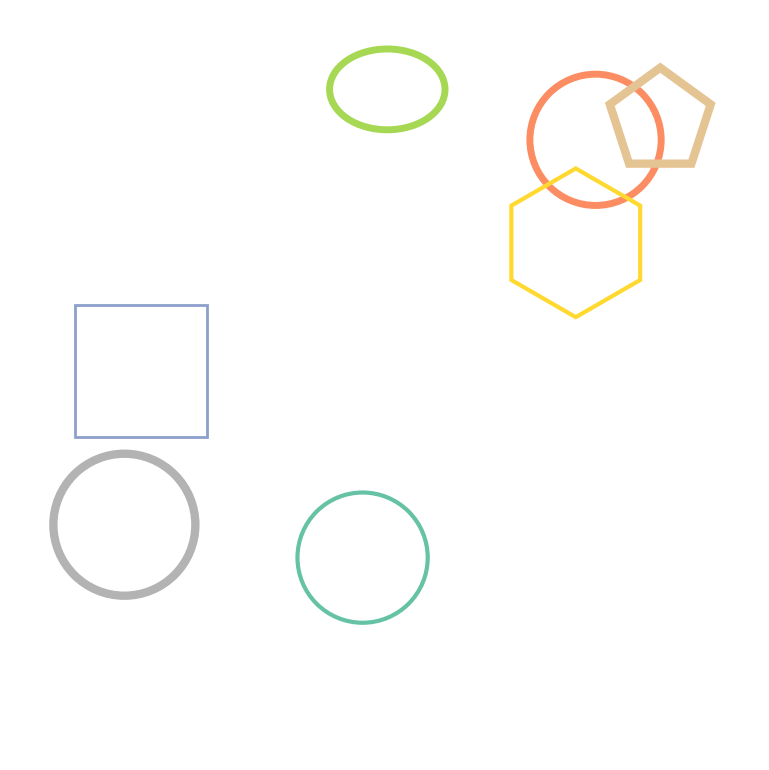[{"shape": "circle", "thickness": 1.5, "radius": 0.42, "center": [0.471, 0.276]}, {"shape": "circle", "thickness": 2.5, "radius": 0.43, "center": [0.773, 0.818]}, {"shape": "square", "thickness": 1, "radius": 0.43, "center": [0.183, 0.518]}, {"shape": "oval", "thickness": 2.5, "radius": 0.37, "center": [0.503, 0.884]}, {"shape": "hexagon", "thickness": 1.5, "radius": 0.48, "center": [0.748, 0.685]}, {"shape": "pentagon", "thickness": 3, "radius": 0.34, "center": [0.857, 0.843]}, {"shape": "circle", "thickness": 3, "radius": 0.46, "center": [0.162, 0.319]}]